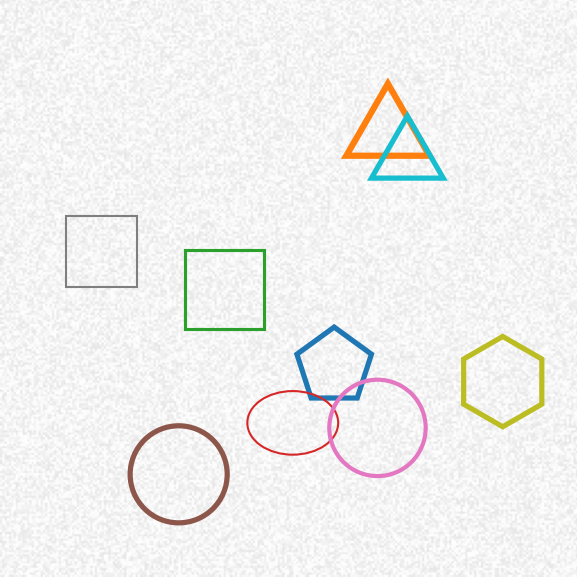[{"shape": "pentagon", "thickness": 2.5, "radius": 0.34, "center": [0.579, 0.365]}, {"shape": "triangle", "thickness": 3, "radius": 0.42, "center": [0.672, 0.771]}, {"shape": "square", "thickness": 1.5, "radius": 0.34, "center": [0.389, 0.498]}, {"shape": "oval", "thickness": 1, "radius": 0.39, "center": [0.507, 0.267]}, {"shape": "circle", "thickness": 2.5, "radius": 0.42, "center": [0.309, 0.178]}, {"shape": "circle", "thickness": 2, "radius": 0.42, "center": [0.654, 0.258]}, {"shape": "square", "thickness": 1, "radius": 0.31, "center": [0.176, 0.564]}, {"shape": "hexagon", "thickness": 2.5, "radius": 0.39, "center": [0.871, 0.338]}, {"shape": "triangle", "thickness": 2.5, "radius": 0.36, "center": [0.705, 0.727]}]